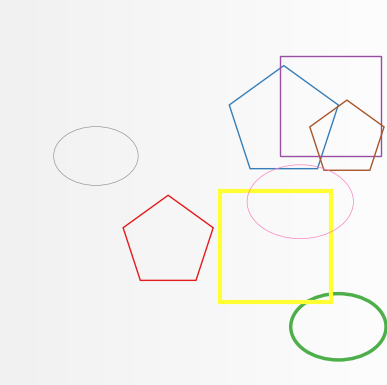[{"shape": "pentagon", "thickness": 1, "radius": 0.61, "center": [0.434, 0.371]}, {"shape": "pentagon", "thickness": 1, "radius": 0.74, "center": [0.732, 0.682]}, {"shape": "oval", "thickness": 2.5, "radius": 0.62, "center": [0.873, 0.151]}, {"shape": "square", "thickness": 1, "radius": 0.65, "center": [0.854, 0.725]}, {"shape": "square", "thickness": 3, "radius": 0.72, "center": [0.711, 0.359]}, {"shape": "pentagon", "thickness": 1, "radius": 0.5, "center": [0.895, 0.639]}, {"shape": "oval", "thickness": 0.5, "radius": 0.69, "center": [0.775, 0.476]}, {"shape": "oval", "thickness": 0.5, "radius": 0.55, "center": [0.248, 0.595]}]